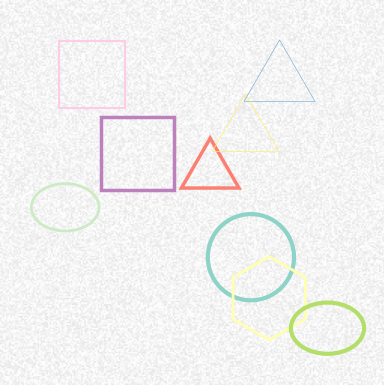[{"shape": "circle", "thickness": 3, "radius": 0.56, "center": [0.652, 0.332]}, {"shape": "hexagon", "thickness": 2, "radius": 0.54, "center": [0.699, 0.225]}, {"shape": "triangle", "thickness": 2.5, "radius": 0.43, "center": [0.546, 0.555]}, {"shape": "triangle", "thickness": 0.5, "radius": 0.53, "center": [0.726, 0.79]}, {"shape": "oval", "thickness": 3, "radius": 0.48, "center": [0.851, 0.148]}, {"shape": "square", "thickness": 1.5, "radius": 0.43, "center": [0.24, 0.806]}, {"shape": "square", "thickness": 2.5, "radius": 0.47, "center": [0.357, 0.601]}, {"shape": "oval", "thickness": 2, "radius": 0.44, "center": [0.169, 0.462]}, {"shape": "triangle", "thickness": 0.5, "radius": 0.5, "center": [0.638, 0.657]}]